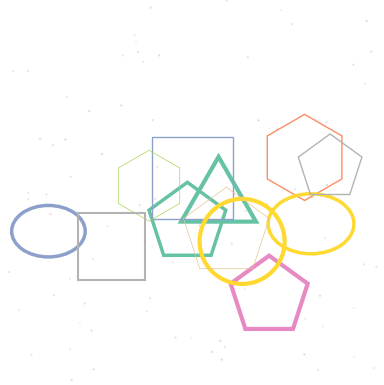[{"shape": "pentagon", "thickness": 2.5, "radius": 0.52, "center": [0.487, 0.422]}, {"shape": "triangle", "thickness": 3, "radius": 0.56, "center": [0.568, 0.48]}, {"shape": "hexagon", "thickness": 1, "radius": 0.56, "center": [0.791, 0.591]}, {"shape": "square", "thickness": 1, "radius": 0.53, "center": [0.5, 0.538]}, {"shape": "oval", "thickness": 2.5, "radius": 0.48, "center": [0.126, 0.4]}, {"shape": "pentagon", "thickness": 3, "radius": 0.53, "center": [0.699, 0.231]}, {"shape": "hexagon", "thickness": 0.5, "radius": 0.46, "center": [0.387, 0.518]}, {"shape": "circle", "thickness": 3, "radius": 0.55, "center": [0.629, 0.373]}, {"shape": "oval", "thickness": 2.5, "radius": 0.56, "center": [0.808, 0.419]}, {"shape": "pentagon", "thickness": 0.5, "radius": 0.58, "center": [0.588, 0.397]}, {"shape": "square", "thickness": 1.5, "radius": 0.44, "center": [0.289, 0.359]}, {"shape": "pentagon", "thickness": 1, "radius": 0.43, "center": [0.857, 0.565]}]